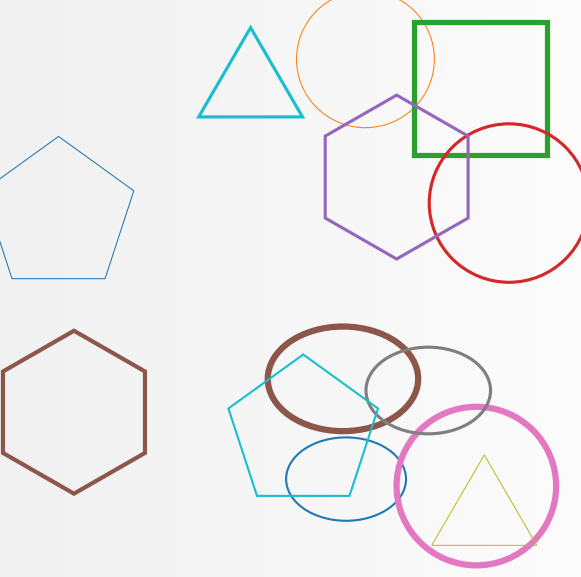[{"shape": "oval", "thickness": 1, "radius": 0.52, "center": [0.595, 0.17]}, {"shape": "pentagon", "thickness": 0.5, "radius": 0.68, "center": [0.101, 0.627]}, {"shape": "circle", "thickness": 0.5, "radius": 0.59, "center": [0.629, 0.897]}, {"shape": "square", "thickness": 2.5, "radius": 0.57, "center": [0.826, 0.845]}, {"shape": "circle", "thickness": 1.5, "radius": 0.69, "center": [0.876, 0.648]}, {"shape": "hexagon", "thickness": 1.5, "radius": 0.71, "center": [0.682, 0.693]}, {"shape": "hexagon", "thickness": 2, "radius": 0.71, "center": [0.127, 0.285]}, {"shape": "oval", "thickness": 3, "radius": 0.65, "center": [0.59, 0.343]}, {"shape": "circle", "thickness": 3, "radius": 0.69, "center": [0.82, 0.157]}, {"shape": "oval", "thickness": 1.5, "radius": 0.54, "center": [0.737, 0.323]}, {"shape": "triangle", "thickness": 0.5, "radius": 0.52, "center": [0.833, 0.107]}, {"shape": "triangle", "thickness": 1.5, "radius": 0.52, "center": [0.431, 0.848]}, {"shape": "pentagon", "thickness": 1, "radius": 0.68, "center": [0.522, 0.25]}]